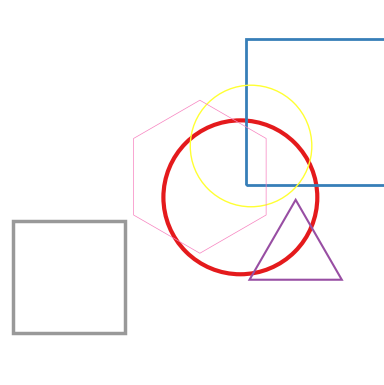[{"shape": "circle", "thickness": 3, "radius": 1.0, "center": [0.624, 0.487]}, {"shape": "square", "thickness": 2, "radius": 0.95, "center": [0.828, 0.71]}, {"shape": "triangle", "thickness": 1.5, "radius": 0.69, "center": [0.768, 0.343]}, {"shape": "circle", "thickness": 1, "radius": 0.79, "center": [0.652, 0.621]}, {"shape": "hexagon", "thickness": 0.5, "radius": 0.99, "center": [0.519, 0.541]}, {"shape": "square", "thickness": 2.5, "radius": 0.73, "center": [0.179, 0.28]}]